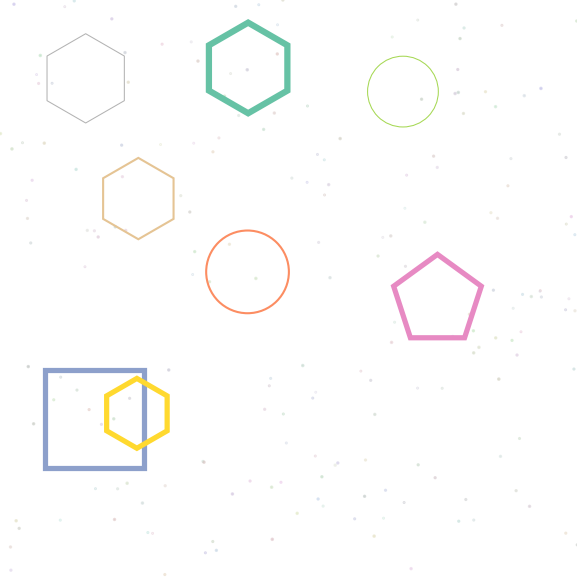[{"shape": "hexagon", "thickness": 3, "radius": 0.39, "center": [0.43, 0.881]}, {"shape": "circle", "thickness": 1, "radius": 0.36, "center": [0.429, 0.528]}, {"shape": "square", "thickness": 2.5, "radius": 0.43, "center": [0.164, 0.274]}, {"shape": "pentagon", "thickness": 2.5, "radius": 0.4, "center": [0.758, 0.479]}, {"shape": "circle", "thickness": 0.5, "radius": 0.31, "center": [0.698, 0.841]}, {"shape": "hexagon", "thickness": 2.5, "radius": 0.3, "center": [0.237, 0.283]}, {"shape": "hexagon", "thickness": 1, "radius": 0.35, "center": [0.24, 0.655]}, {"shape": "hexagon", "thickness": 0.5, "radius": 0.39, "center": [0.148, 0.863]}]